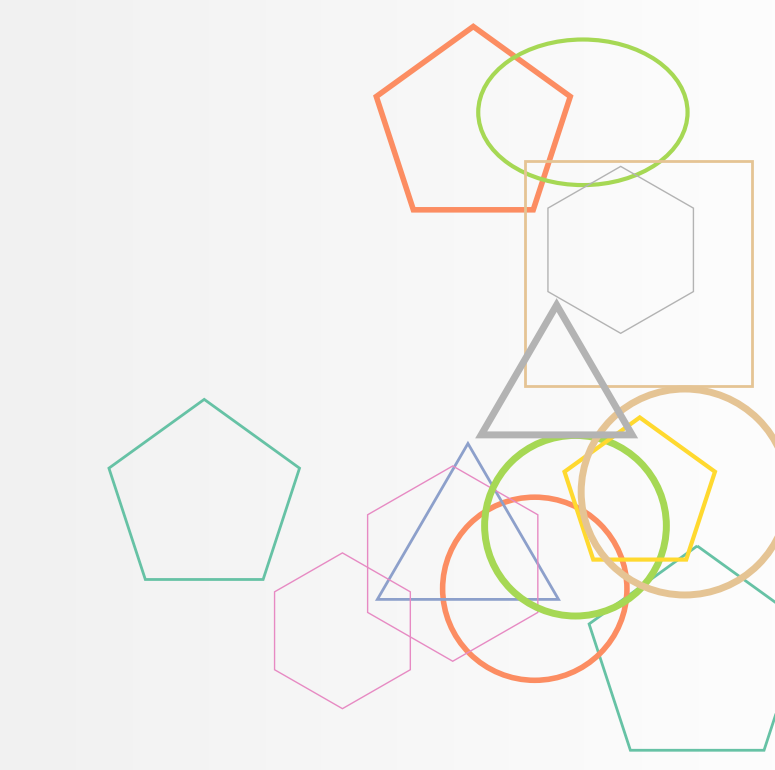[{"shape": "pentagon", "thickness": 1, "radius": 0.73, "center": [0.9, 0.144]}, {"shape": "pentagon", "thickness": 1, "radius": 0.65, "center": [0.264, 0.352]}, {"shape": "pentagon", "thickness": 2, "radius": 0.66, "center": [0.611, 0.834]}, {"shape": "circle", "thickness": 2, "radius": 0.59, "center": [0.69, 0.235]}, {"shape": "triangle", "thickness": 1, "radius": 0.67, "center": [0.604, 0.289]}, {"shape": "hexagon", "thickness": 0.5, "radius": 0.51, "center": [0.442, 0.181]}, {"shape": "hexagon", "thickness": 0.5, "radius": 0.63, "center": [0.584, 0.268]}, {"shape": "oval", "thickness": 1.5, "radius": 0.68, "center": [0.752, 0.854]}, {"shape": "circle", "thickness": 2.5, "radius": 0.59, "center": [0.743, 0.317]}, {"shape": "pentagon", "thickness": 1.5, "radius": 0.51, "center": [0.825, 0.356]}, {"shape": "circle", "thickness": 2.5, "radius": 0.67, "center": [0.884, 0.361]}, {"shape": "square", "thickness": 1, "radius": 0.73, "center": [0.824, 0.645]}, {"shape": "hexagon", "thickness": 0.5, "radius": 0.54, "center": [0.801, 0.676]}, {"shape": "triangle", "thickness": 2.5, "radius": 0.56, "center": [0.718, 0.491]}]